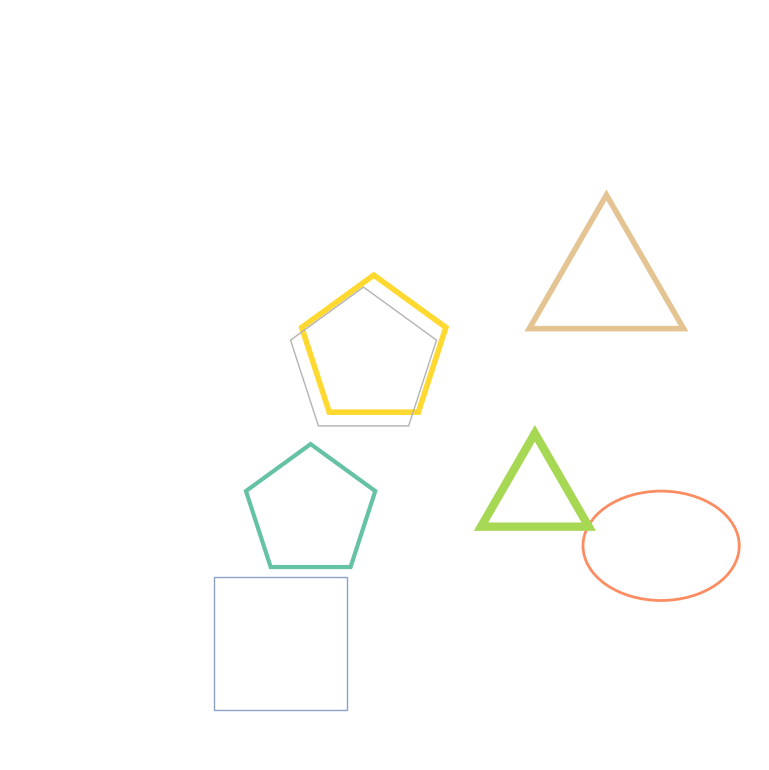[{"shape": "pentagon", "thickness": 1.5, "radius": 0.44, "center": [0.403, 0.335]}, {"shape": "oval", "thickness": 1, "radius": 0.51, "center": [0.859, 0.291]}, {"shape": "square", "thickness": 0.5, "radius": 0.43, "center": [0.364, 0.164]}, {"shape": "triangle", "thickness": 3, "radius": 0.4, "center": [0.695, 0.356]}, {"shape": "pentagon", "thickness": 2, "radius": 0.49, "center": [0.485, 0.544]}, {"shape": "triangle", "thickness": 2, "radius": 0.58, "center": [0.788, 0.631]}, {"shape": "pentagon", "thickness": 0.5, "radius": 0.5, "center": [0.472, 0.527]}]